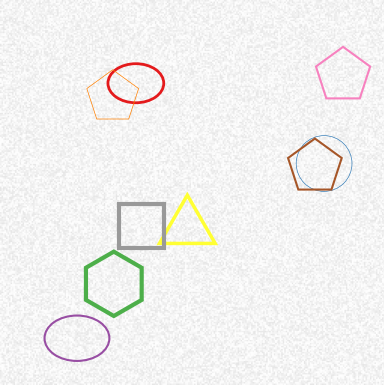[{"shape": "oval", "thickness": 2, "radius": 0.36, "center": [0.353, 0.784]}, {"shape": "circle", "thickness": 0.5, "radius": 0.36, "center": [0.842, 0.575]}, {"shape": "hexagon", "thickness": 3, "radius": 0.42, "center": [0.296, 0.263]}, {"shape": "oval", "thickness": 1.5, "radius": 0.42, "center": [0.2, 0.121]}, {"shape": "pentagon", "thickness": 0.5, "radius": 0.35, "center": [0.293, 0.748]}, {"shape": "triangle", "thickness": 2.5, "radius": 0.42, "center": [0.487, 0.409]}, {"shape": "pentagon", "thickness": 1.5, "radius": 0.37, "center": [0.818, 0.567]}, {"shape": "pentagon", "thickness": 1.5, "radius": 0.37, "center": [0.891, 0.804]}, {"shape": "square", "thickness": 3, "radius": 0.29, "center": [0.367, 0.413]}]